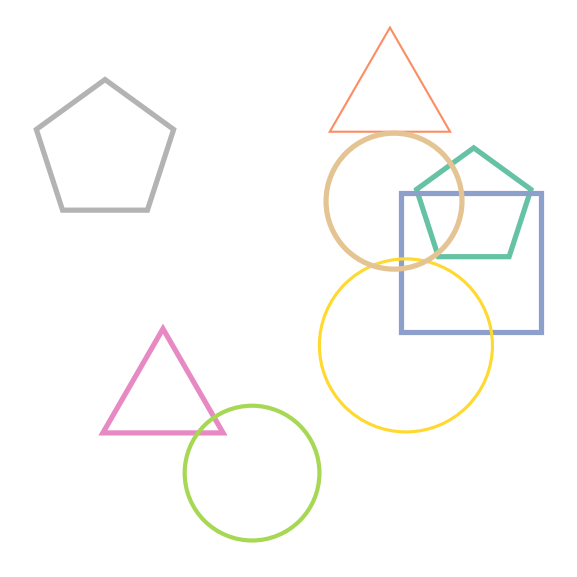[{"shape": "pentagon", "thickness": 2.5, "radius": 0.52, "center": [0.82, 0.639]}, {"shape": "triangle", "thickness": 1, "radius": 0.6, "center": [0.675, 0.831]}, {"shape": "square", "thickness": 2.5, "radius": 0.6, "center": [0.815, 0.545]}, {"shape": "triangle", "thickness": 2.5, "radius": 0.6, "center": [0.282, 0.31]}, {"shape": "circle", "thickness": 2, "radius": 0.58, "center": [0.436, 0.18]}, {"shape": "circle", "thickness": 1.5, "radius": 0.75, "center": [0.703, 0.401]}, {"shape": "circle", "thickness": 2.5, "radius": 0.59, "center": [0.682, 0.651]}, {"shape": "pentagon", "thickness": 2.5, "radius": 0.63, "center": [0.182, 0.736]}]